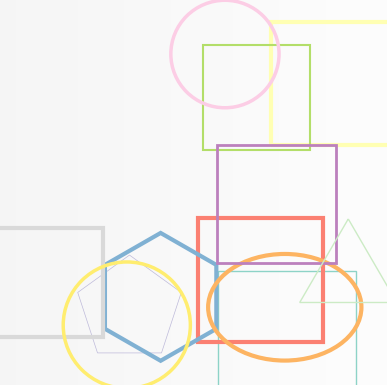[{"shape": "square", "thickness": 1, "radius": 0.89, "center": [0.74, 0.118]}, {"shape": "square", "thickness": 3, "radius": 0.8, "center": [0.86, 0.783]}, {"shape": "pentagon", "thickness": 0.5, "radius": 0.7, "center": [0.334, 0.197]}, {"shape": "square", "thickness": 3, "radius": 0.81, "center": [0.672, 0.272]}, {"shape": "hexagon", "thickness": 3, "radius": 0.83, "center": [0.415, 0.229]}, {"shape": "oval", "thickness": 3, "radius": 0.99, "center": [0.735, 0.202]}, {"shape": "square", "thickness": 1.5, "radius": 0.69, "center": [0.662, 0.747]}, {"shape": "circle", "thickness": 2.5, "radius": 0.7, "center": [0.58, 0.86]}, {"shape": "square", "thickness": 3, "radius": 0.71, "center": [0.124, 0.266]}, {"shape": "square", "thickness": 2, "radius": 0.77, "center": [0.713, 0.471]}, {"shape": "triangle", "thickness": 1, "radius": 0.72, "center": [0.899, 0.287]}, {"shape": "circle", "thickness": 2.5, "radius": 0.82, "center": [0.327, 0.156]}]